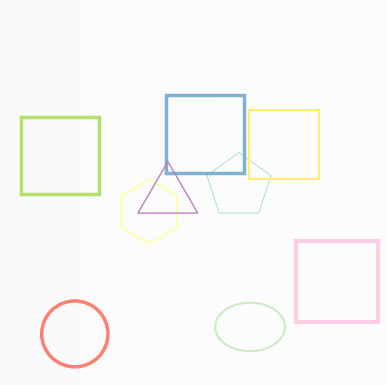[{"shape": "pentagon", "thickness": 0.5, "radius": 0.43, "center": [0.617, 0.517]}, {"shape": "hexagon", "thickness": 1.5, "radius": 0.42, "center": [0.385, 0.45]}, {"shape": "circle", "thickness": 2.5, "radius": 0.43, "center": [0.193, 0.133]}, {"shape": "square", "thickness": 2.5, "radius": 0.51, "center": [0.529, 0.652]}, {"shape": "square", "thickness": 2.5, "radius": 0.5, "center": [0.156, 0.596]}, {"shape": "square", "thickness": 3, "radius": 0.53, "center": [0.87, 0.269]}, {"shape": "triangle", "thickness": 1, "radius": 0.45, "center": [0.433, 0.491]}, {"shape": "oval", "thickness": 1.5, "radius": 0.45, "center": [0.645, 0.151]}, {"shape": "square", "thickness": 1.5, "radius": 0.45, "center": [0.732, 0.624]}]